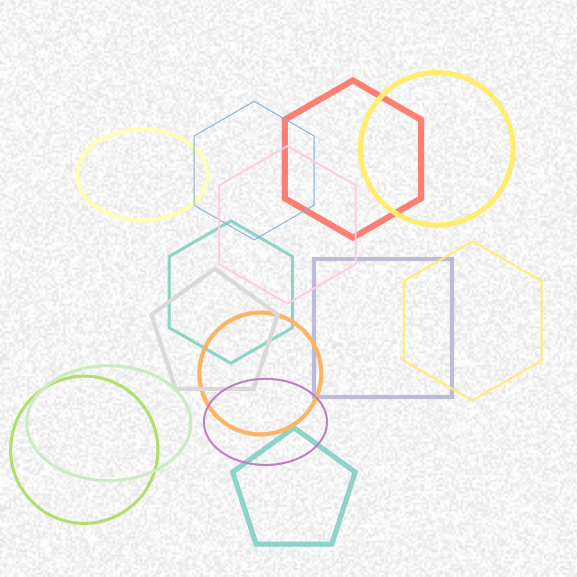[{"shape": "pentagon", "thickness": 2.5, "radius": 0.56, "center": [0.509, 0.147]}, {"shape": "hexagon", "thickness": 1.5, "radius": 0.62, "center": [0.4, 0.493]}, {"shape": "oval", "thickness": 2, "radius": 0.56, "center": [0.246, 0.696]}, {"shape": "square", "thickness": 2, "radius": 0.6, "center": [0.664, 0.431]}, {"shape": "hexagon", "thickness": 3, "radius": 0.68, "center": [0.611, 0.724]}, {"shape": "hexagon", "thickness": 0.5, "radius": 0.6, "center": [0.44, 0.704]}, {"shape": "circle", "thickness": 2, "radius": 0.53, "center": [0.451, 0.352]}, {"shape": "circle", "thickness": 1.5, "radius": 0.64, "center": [0.146, 0.22]}, {"shape": "hexagon", "thickness": 1, "radius": 0.68, "center": [0.498, 0.61]}, {"shape": "pentagon", "thickness": 2, "radius": 0.58, "center": [0.372, 0.419]}, {"shape": "oval", "thickness": 1, "radius": 0.53, "center": [0.46, 0.269]}, {"shape": "oval", "thickness": 1.5, "radius": 0.71, "center": [0.188, 0.266]}, {"shape": "circle", "thickness": 2.5, "radius": 0.66, "center": [0.756, 0.741]}, {"shape": "hexagon", "thickness": 1, "radius": 0.69, "center": [0.819, 0.444]}]